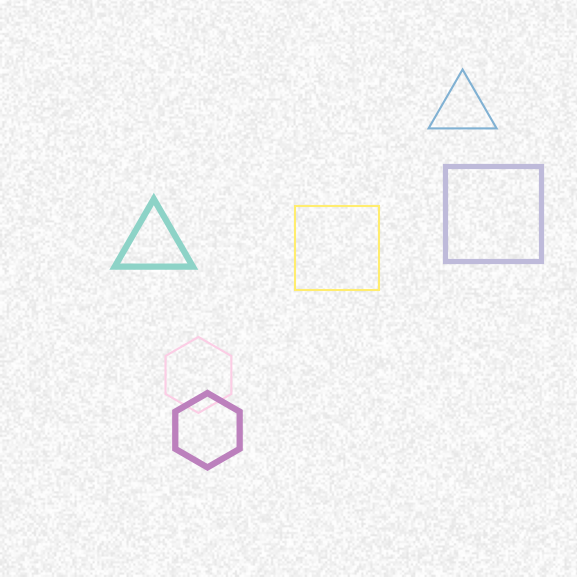[{"shape": "triangle", "thickness": 3, "radius": 0.39, "center": [0.266, 0.576]}, {"shape": "square", "thickness": 2.5, "radius": 0.41, "center": [0.854, 0.629]}, {"shape": "triangle", "thickness": 1, "radius": 0.34, "center": [0.801, 0.811]}, {"shape": "hexagon", "thickness": 1, "radius": 0.33, "center": [0.344, 0.35]}, {"shape": "hexagon", "thickness": 3, "radius": 0.32, "center": [0.359, 0.254]}, {"shape": "square", "thickness": 1, "radius": 0.36, "center": [0.584, 0.569]}]